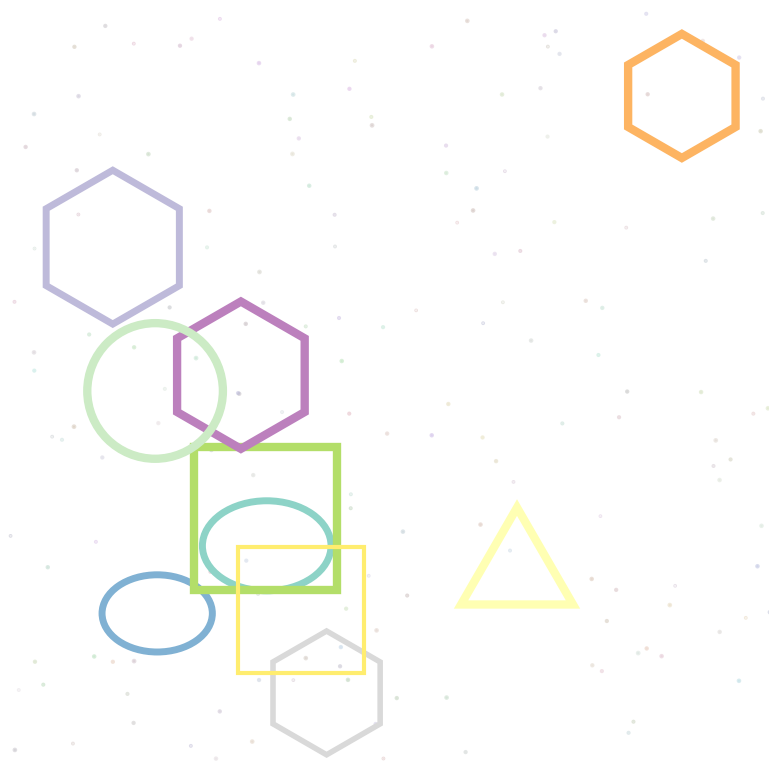[{"shape": "oval", "thickness": 2.5, "radius": 0.42, "center": [0.346, 0.291]}, {"shape": "triangle", "thickness": 3, "radius": 0.42, "center": [0.671, 0.257]}, {"shape": "hexagon", "thickness": 2.5, "radius": 0.5, "center": [0.146, 0.679]}, {"shape": "oval", "thickness": 2.5, "radius": 0.36, "center": [0.204, 0.203]}, {"shape": "hexagon", "thickness": 3, "radius": 0.4, "center": [0.886, 0.875]}, {"shape": "square", "thickness": 3, "radius": 0.47, "center": [0.345, 0.326]}, {"shape": "hexagon", "thickness": 2, "radius": 0.4, "center": [0.424, 0.1]}, {"shape": "hexagon", "thickness": 3, "radius": 0.48, "center": [0.313, 0.513]}, {"shape": "circle", "thickness": 3, "radius": 0.44, "center": [0.201, 0.492]}, {"shape": "square", "thickness": 1.5, "radius": 0.41, "center": [0.391, 0.208]}]